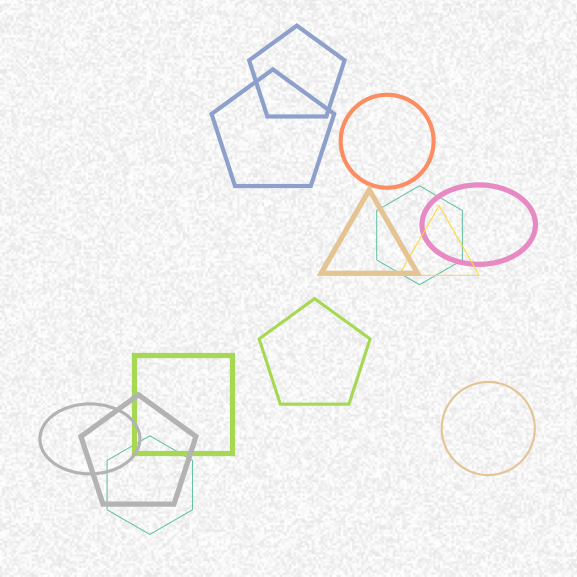[{"shape": "hexagon", "thickness": 0.5, "radius": 0.43, "center": [0.259, 0.159]}, {"shape": "hexagon", "thickness": 0.5, "radius": 0.43, "center": [0.726, 0.592]}, {"shape": "circle", "thickness": 2, "radius": 0.4, "center": [0.67, 0.755]}, {"shape": "pentagon", "thickness": 2, "radius": 0.43, "center": [0.514, 0.868]}, {"shape": "pentagon", "thickness": 2, "radius": 0.56, "center": [0.473, 0.767]}, {"shape": "oval", "thickness": 2.5, "radius": 0.49, "center": [0.829, 0.61]}, {"shape": "square", "thickness": 2.5, "radius": 0.42, "center": [0.317, 0.3]}, {"shape": "pentagon", "thickness": 1.5, "radius": 0.5, "center": [0.545, 0.381]}, {"shape": "triangle", "thickness": 0.5, "radius": 0.4, "center": [0.76, 0.563]}, {"shape": "circle", "thickness": 1, "radius": 0.4, "center": [0.845, 0.257]}, {"shape": "triangle", "thickness": 2.5, "radius": 0.48, "center": [0.639, 0.574]}, {"shape": "oval", "thickness": 1.5, "radius": 0.43, "center": [0.156, 0.239]}, {"shape": "pentagon", "thickness": 2.5, "radius": 0.52, "center": [0.24, 0.211]}]